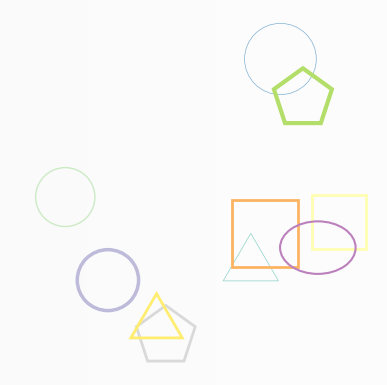[{"shape": "triangle", "thickness": 0.5, "radius": 0.41, "center": [0.647, 0.312]}, {"shape": "square", "thickness": 2, "radius": 0.35, "center": [0.876, 0.424]}, {"shape": "circle", "thickness": 2.5, "radius": 0.4, "center": [0.279, 0.272]}, {"shape": "circle", "thickness": 0.5, "radius": 0.46, "center": [0.724, 0.847]}, {"shape": "square", "thickness": 2, "radius": 0.43, "center": [0.684, 0.393]}, {"shape": "pentagon", "thickness": 3, "radius": 0.39, "center": [0.782, 0.744]}, {"shape": "pentagon", "thickness": 2, "radius": 0.4, "center": [0.428, 0.127]}, {"shape": "oval", "thickness": 1.5, "radius": 0.49, "center": [0.82, 0.357]}, {"shape": "circle", "thickness": 1, "radius": 0.38, "center": [0.168, 0.488]}, {"shape": "triangle", "thickness": 2, "radius": 0.38, "center": [0.404, 0.161]}]